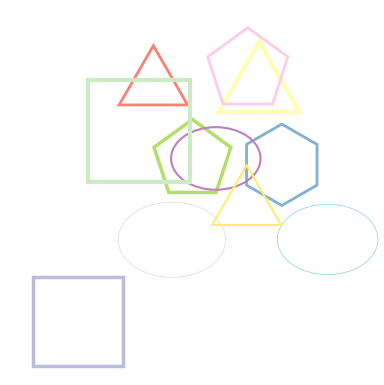[{"shape": "oval", "thickness": 0.5, "radius": 0.65, "center": [0.851, 0.378]}, {"shape": "triangle", "thickness": 3, "radius": 0.61, "center": [0.673, 0.77]}, {"shape": "square", "thickness": 2.5, "radius": 0.58, "center": [0.203, 0.165]}, {"shape": "triangle", "thickness": 2, "radius": 0.51, "center": [0.398, 0.779]}, {"shape": "hexagon", "thickness": 2, "radius": 0.53, "center": [0.732, 0.572]}, {"shape": "pentagon", "thickness": 2.5, "radius": 0.52, "center": [0.5, 0.585]}, {"shape": "pentagon", "thickness": 2, "radius": 0.55, "center": [0.644, 0.818]}, {"shape": "oval", "thickness": 0.5, "radius": 0.7, "center": [0.447, 0.377]}, {"shape": "oval", "thickness": 1.5, "radius": 0.58, "center": [0.561, 0.588]}, {"shape": "square", "thickness": 3, "radius": 0.66, "center": [0.361, 0.661]}, {"shape": "triangle", "thickness": 1.5, "radius": 0.52, "center": [0.641, 0.467]}]